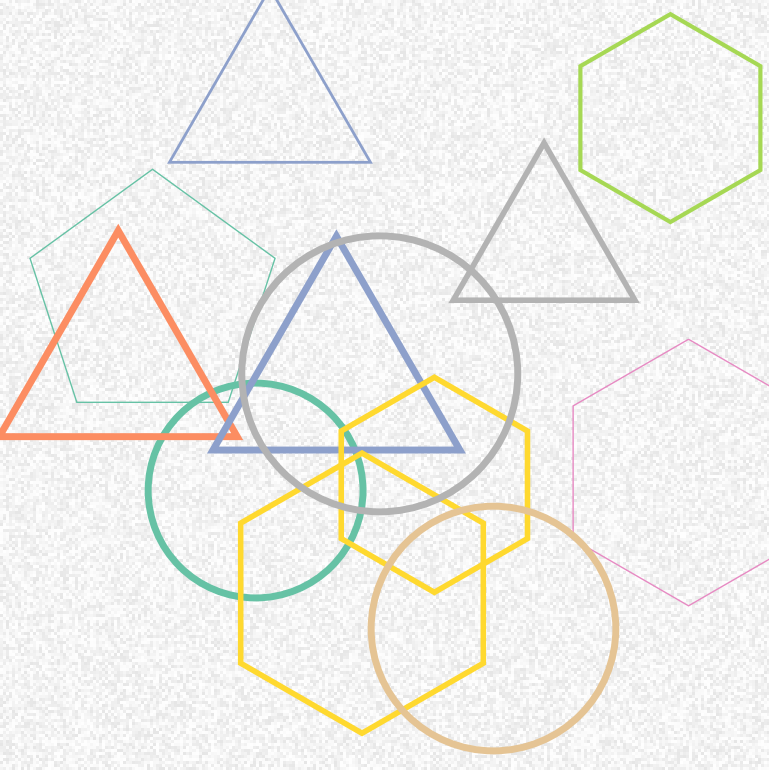[{"shape": "circle", "thickness": 2.5, "radius": 0.7, "center": [0.332, 0.363]}, {"shape": "pentagon", "thickness": 0.5, "radius": 0.84, "center": [0.198, 0.613]}, {"shape": "triangle", "thickness": 2.5, "radius": 0.89, "center": [0.154, 0.522]}, {"shape": "triangle", "thickness": 2.5, "radius": 0.93, "center": [0.437, 0.508]}, {"shape": "triangle", "thickness": 1, "radius": 0.75, "center": [0.351, 0.865]}, {"shape": "hexagon", "thickness": 0.5, "radius": 0.87, "center": [0.894, 0.386]}, {"shape": "hexagon", "thickness": 1.5, "radius": 0.67, "center": [0.871, 0.847]}, {"shape": "hexagon", "thickness": 2, "radius": 0.7, "center": [0.564, 0.37]}, {"shape": "hexagon", "thickness": 2, "radius": 0.91, "center": [0.47, 0.23]}, {"shape": "circle", "thickness": 2.5, "radius": 0.79, "center": [0.641, 0.184]}, {"shape": "triangle", "thickness": 2, "radius": 0.68, "center": [0.707, 0.678]}, {"shape": "circle", "thickness": 2.5, "radius": 0.9, "center": [0.493, 0.515]}]